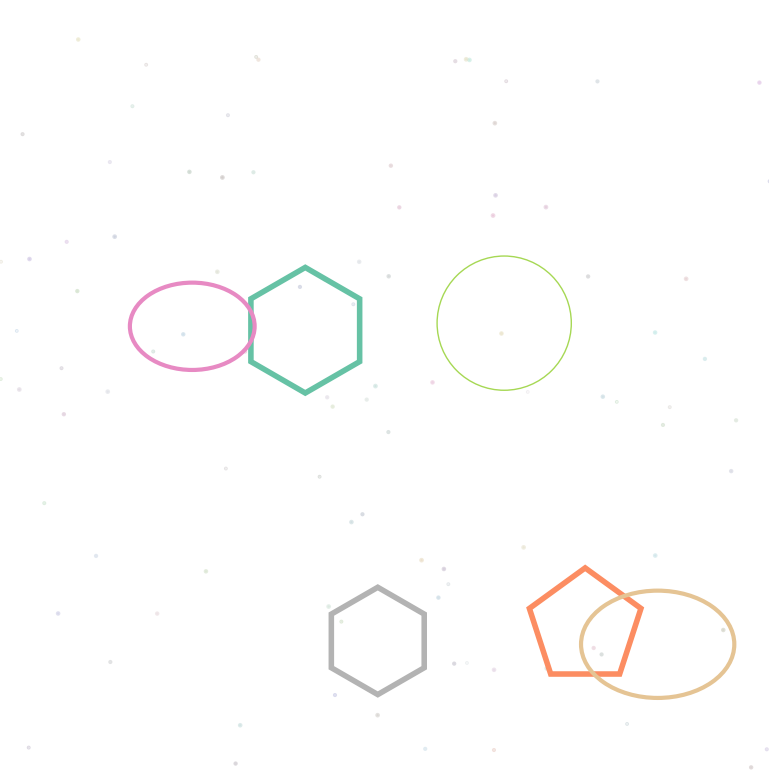[{"shape": "hexagon", "thickness": 2, "radius": 0.41, "center": [0.396, 0.571]}, {"shape": "pentagon", "thickness": 2, "radius": 0.38, "center": [0.76, 0.186]}, {"shape": "oval", "thickness": 1.5, "radius": 0.41, "center": [0.25, 0.576]}, {"shape": "circle", "thickness": 0.5, "radius": 0.44, "center": [0.655, 0.58]}, {"shape": "oval", "thickness": 1.5, "radius": 0.5, "center": [0.854, 0.163]}, {"shape": "hexagon", "thickness": 2, "radius": 0.35, "center": [0.491, 0.168]}]